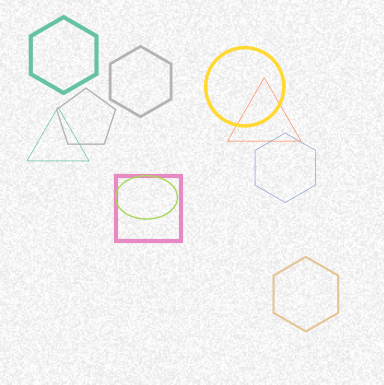[{"shape": "triangle", "thickness": 0.5, "radius": 0.46, "center": [0.151, 0.629]}, {"shape": "hexagon", "thickness": 3, "radius": 0.49, "center": [0.165, 0.857]}, {"shape": "triangle", "thickness": 0.5, "radius": 0.55, "center": [0.686, 0.688]}, {"shape": "hexagon", "thickness": 0.5, "radius": 0.45, "center": [0.741, 0.564]}, {"shape": "square", "thickness": 3, "radius": 0.42, "center": [0.386, 0.459]}, {"shape": "oval", "thickness": 1, "radius": 0.4, "center": [0.381, 0.487]}, {"shape": "circle", "thickness": 2.5, "radius": 0.51, "center": [0.636, 0.775]}, {"shape": "hexagon", "thickness": 1.5, "radius": 0.48, "center": [0.794, 0.236]}, {"shape": "hexagon", "thickness": 2, "radius": 0.46, "center": [0.365, 0.788]}, {"shape": "pentagon", "thickness": 1, "radius": 0.4, "center": [0.224, 0.691]}]